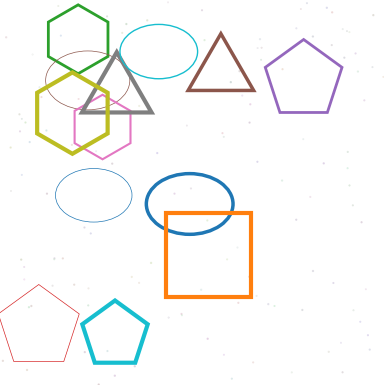[{"shape": "oval", "thickness": 0.5, "radius": 0.5, "center": [0.243, 0.493]}, {"shape": "oval", "thickness": 2.5, "radius": 0.56, "center": [0.493, 0.47]}, {"shape": "square", "thickness": 3, "radius": 0.55, "center": [0.542, 0.338]}, {"shape": "hexagon", "thickness": 2, "radius": 0.45, "center": [0.203, 0.898]}, {"shape": "pentagon", "thickness": 0.5, "radius": 0.55, "center": [0.101, 0.15]}, {"shape": "pentagon", "thickness": 2, "radius": 0.52, "center": [0.789, 0.793]}, {"shape": "oval", "thickness": 0.5, "radius": 0.55, "center": [0.228, 0.791]}, {"shape": "triangle", "thickness": 2.5, "radius": 0.49, "center": [0.574, 0.814]}, {"shape": "hexagon", "thickness": 1.5, "radius": 0.42, "center": [0.266, 0.67]}, {"shape": "triangle", "thickness": 3, "radius": 0.52, "center": [0.303, 0.76]}, {"shape": "hexagon", "thickness": 3, "radius": 0.53, "center": [0.188, 0.706]}, {"shape": "pentagon", "thickness": 3, "radius": 0.45, "center": [0.299, 0.13]}, {"shape": "oval", "thickness": 1, "radius": 0.5, "center": [0.412, 0.866]}]